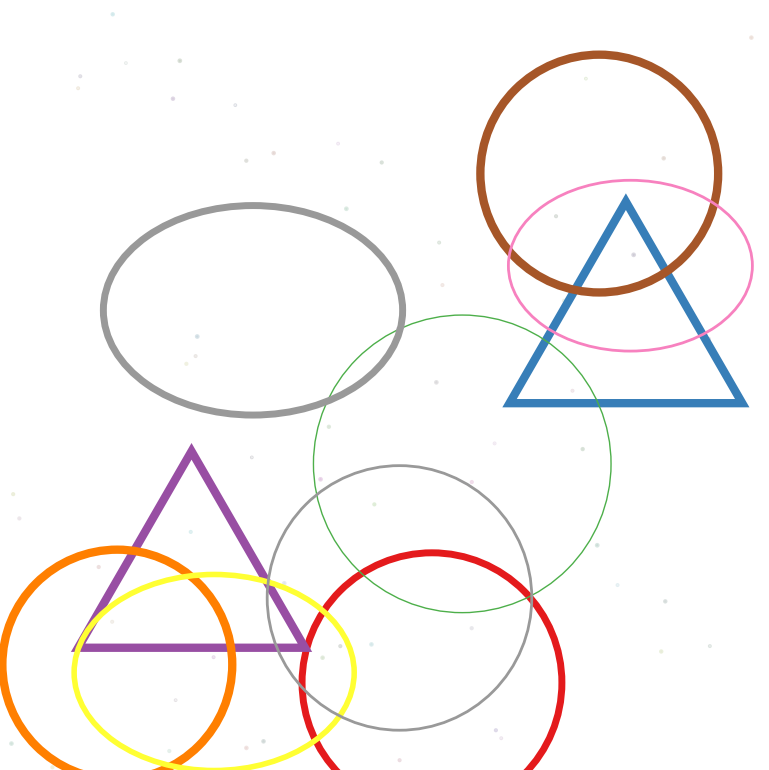[{"shape": "circle", "thickness": 2.5, "radius": 0.84, "center": [0.561, 0.113]}, {"shape": "triangle", "thickness": 3, "radius": 0.87, "center": [0.813, 0.564]}, {"shape": "circle", "thickness": 0.5, "radius": 0.97, "center": [0.6, 0.398]}, {"shape": "triangle", "thickness": 3, "radius": 0.85, "center": [0.249, 0.244]}, {"shape": "circle", "thickness": 3, "radius": 0.75, "center": [0.152, 0.137]}, {"shape": "oval", "thickness": 2, "radius": 0.91, "center": [0.278, 0.127]}, {"shape": "circle", "thickness": 3, "radius": 0.77, "center": [0.778, 0.775]}, {"shape": "oval", "thickness": 1, "radius": 0.79, "center": [0.819, 0.655]}, {"shape": "oval", "thickness": 2.5, "radius": 0.97, "center": [0.329, 0.597]}, {"shape": "circle", "thickness": 1, "radius": 0.86, "center": [0.519, 0.223]}]